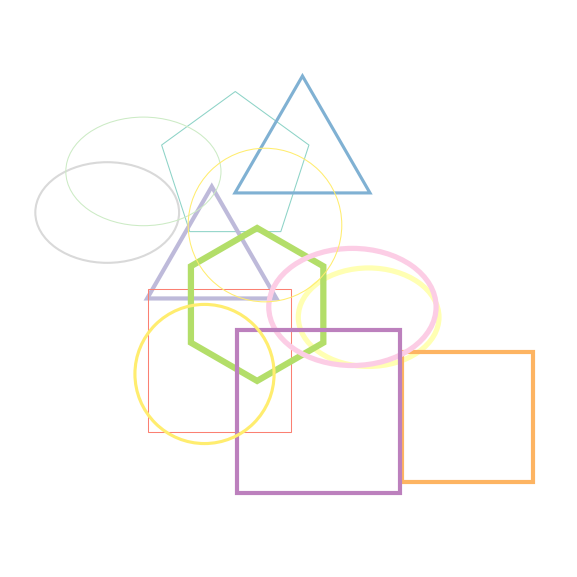[{"shape": "pentagon", "thickness": 0.5, "radius": 0.67, "center": [0.407, 0.707]}, {"shape": "oval", "thickness": 2.5, "radius": 0.61, "center": [0.638, 0.45]}, {"shape": "triangle", "thickness": 2, "radius": 0.65, "center": [0.367, 0.547]}, {"shape": "square", "thickness": 0.5, "radius": 0.62, "center": [0.38, 0.376]}, {"shape": "triangle", "thickness": 1.5, "radius": 0.67, "center": [0.524, 0.733]}, {"shape": "square", "thickness": 2, "radius": 0.56, "center": [0.809, 0.277]}, {"shape": "hexagon", "thickness": 3, "radius": 0.66, "center": [0.445, 0.472]}, {"shape": "oval", "thickness": 2.5, "radius": 0.72, "center": [0.61, 0.468]}, {"shape": "oval", "thickness": 1, "radius": 0.62, "center": [0.186, 0.631]}, {"shape": "square", "thickness": 2, "radius": 0.71, "center": [0.551, 0.287]}, {"shape": "oval", "thickness": 0.5, "radius": 0.67, "center": [0.248, 0.702]}, {"shape": "circle", "thickness": 0.5, "radius": 0.66, "center": [0.459, 0.609]}, {"shape": "circle", "thickness": 1.5, "radius": 0.6, "center": [0.354, 0.352]}]